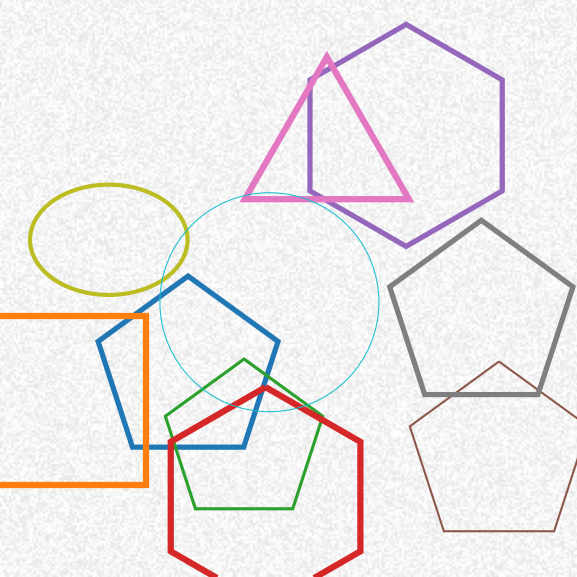[{"shape": "pentagon", "thickness": 2.5, "radius": 0.82, "center": [0.326, 0.357]}, {"shape": "square", "thickness": 3, "radius": 0.73, "center": [0.107, 0.306]}, {"shape": "pentagon", "thickness": 1.5, "radius": 0.72, "center": [0.423, 0.234]}, {"shape": "hexagon", "thickness": 3, "radius": 0.95, "center": [0.46, 0.139]}, {"shape": "hexagon", "thickness": 2.5, "radius": 0.96, "center": [0.703, 0.765]}, {"shape": "pentagon", "thickness": 1, "radius": 0.81, "center": [0.864, 0.211]}, {"shape": "triangle", "thickness": 3, "radius": 0.82, "center": [0.566, 0.736]}, {"shape": "pentagon", "thickness": 2.5, "radius": 0.83, "center": [0.833, 0.451]}, {"shape": "oval", "thickness": 2, "radius": 0.68, "center": [0.188, 0.584]}, {"shape": "circle", "thickness": 0.5, "radius": 0.95, "center": [0.467, 0.476]}]